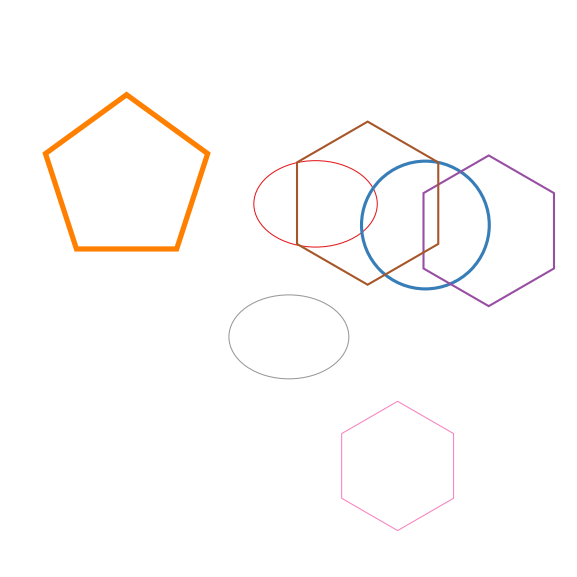[{"shape": "oval", "thickness": 0.5, "radius": 0.53, "center": [0.546, 0.646]}, {"shape": "circle", "thickness": 1.5, "radius": 0.55, "center": [0.737, 0.609]}, {"shape": "hexagon", "thickness": 1, "radius": 0.65, "center": [0.846, 0.599]}, {"shape": "pentagon", "thickness": 2.5, "radius": 0.74, "center": [0.219, 0.688]}, {"shape": "hexagon", "thickness": 1, "radius": 0.71, "center": [0.637, 0.647]}, {"shape": "hexagon", "thickness": 0.5, "radius": 0.56, "center": [0.689, 0.192]}, {"shape": "oval", "thickness": 0.5, "radius": 0.52, "center": [0.5, 0.416]}]